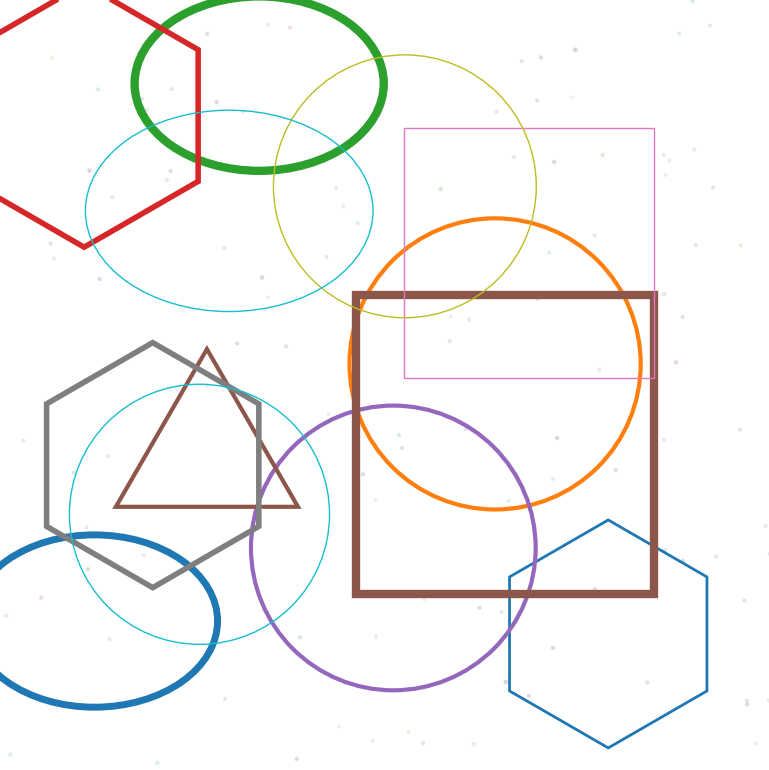[{"shape": "oval", "thickness": 2.5, "radius": 0.8, "center": [0.123, 0.193]}, {"shape": "hexagon", "thickness": 1, "radius": 0.74, "center": [0.79, 0.177]}, {"shape": "circle", "thickness": 1.5, "radius": 0.95, "center": [0.643, 0.527]}, {"shape": "oval", "thickness": 3, "radius": 0.81, "center": [0.337, 0.891]}, {"shape": "hexagon", "thickness": 2, "radius": 0.85, "center": [0.109, 0.85]}, {"shape": "circle", "thickness": 1.5, "radius": 0.92, "center": [0.511, 0.288]}, {"shape": "square", "thickness": 3, "radius": 0.97, "center": [0.656, 0.423]}, {"shape": "triangle", "thickness": 1.5, "radius": 0.68, "center": [0.269, 0.41]}, {"shape": "square", "thickness": 0.5, "radius": 0.81, "center": [0.687, 0.671]}, {"shape": "hexagon", "thickness": 2, "radius": 0.8, "center": [0.198, 0.396]}, {"shape": "circle", "thickness": 0.5, "radius": 0.85, "center": [0.526, 0.758]}, {"shape": "oval", "thickness": 0.5, "radius": 0.93, "center": [0.298, 0.726]}, {"shape": "circle", "thickness": 0.5, "radius": 0.84, "center": [0.259, 0.332]}]